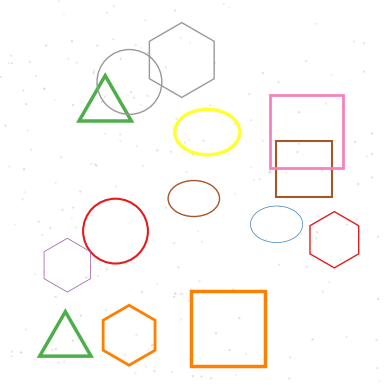[{"shape": "circle", "thickness": 1.5, "radius": 0.42, "center": [0.3, 0.4]}, {"shape": "hexagon", "thickness": 1, "radius": 0.37, "center": [0.868, 0.377]}, {"shape": "oval", "thickness": 0.5, "radius": 0.34, "center": [0.718, 0.417]}, {"shape": "triangle", "thickness": 2.5, "radius": 0.39, "center": [0.273, 0.725]}, {"shape": "triangle", "thickness": 2.5, "radius": 0.39, "center": [0.17, 0.113]}, {"shape": "hexagon", "thickness": 0.5, "radius": 0.35, "center": [0.175, 0.311]}, {"shape": "square", "thickness": 2.5, "radius": 0.49, "center": [0.592, 0.146]}, {"shape": "hexagon", "thickness": 2, "radius": 0.39, "center": [0.335, 0.129]}, {"shape": "oval", "thickness": 2.5, "radius": 0.42, "center": [0.539, 0.657]}, {"shape": "square", "thickness": 1.5, "radius": 0.36, "center": [0.79, 0.56]}, {"shape": "oval", "thickness": 1, "radius": 0.33, "center": [0.503, 0.484]}, {"shape": "square", "thickness": 2, "radius": 0.48, "center": [0.796, 0.659]}, {"shape": "hexagon", "thickness": 1, "radius": 0.49, "center": [0.472, 0.844]}, {"shape": "circle", "thickness": 1, "radius": 0.42, "center": [0.336, 0.787]}]